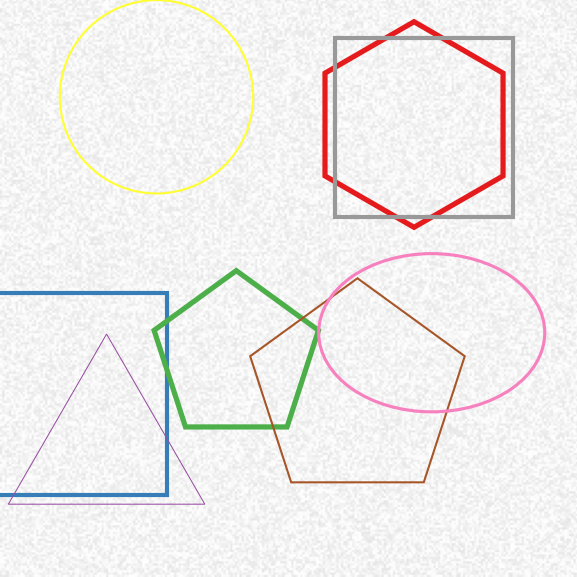[{"shape": "hexagon", "thickness": 2.5, "radius": 0.89, "center": [0.717, 0.783]}, {"shape": "square", "thickness": 2, "radius": 0.88, "center": [0.114, 0.317]}, {"shape": "pentagon", "thickness": 2.5, "radius": 0.75, "center": [0.409, 0.381]}, {"shape": "triangle", "thickness": 0.5, "radius": 0.98, "center": [0.185, 0.224]}, {"shape": "circle", "thickness": 1, "radius": 0.84, "center": [0.271, 0.832]}, {"shape": "pentagon", "thickness": 1, "radius": 0.98, "center": [0.619, 0.322]}, {"shape": "oval", "thickness": 1.5, "radius": 0.98, "center": [0.748, 0.423]}, {"shape": "square", "thickness": 2, "radius": 0.77, "center": [0.735, 0.778]}]